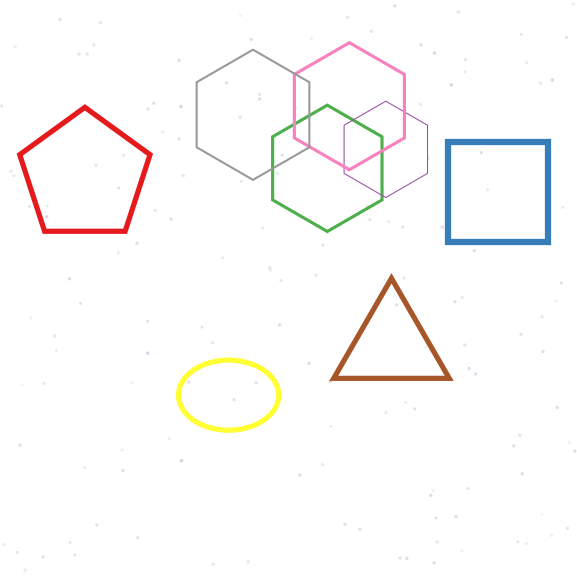[{"shape": "pentagon", "thickness": 2.5, "radius": 0.59, "center": [0.147, 0.695]}, {"shape": "square", "thickness": 3, "radius": 0.44, "center": [0.862, 0.667]}, {"shape": "hexagon", "thickness": 1.5, "radius": 0.55, "center": [0.567, 0.708]}, {"shape": "hexagon", "thickness": 0.5, "radius": 0.42, "center": [0.668, 0.741]}, {"shape": "oval", "thickness": 2.5, "radius": 0.43, "center": [0.396, 0.315]}, {"shape": "triangle", "thickness": 2.5, "radius": 0.58, "center": [0.678, 0.402]}, {"shape": "hexagon", "thickness": 1.5, "radius": 0.55, "center": [0.605, 0.815]}, {"shape": "hexagon", "thickness": 1, "radius": 0.56, "center": [0.438, 0.8]}]